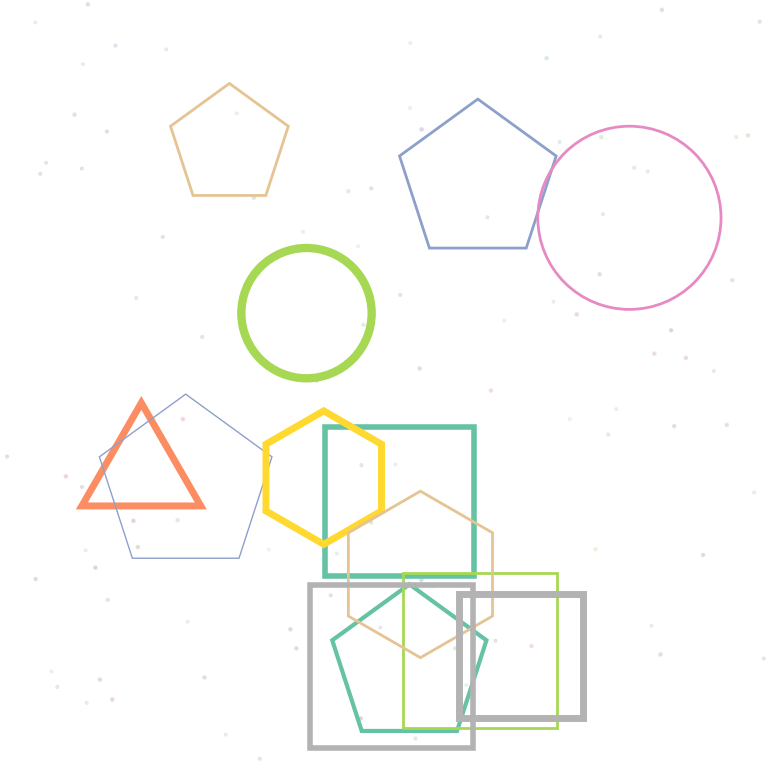[{"shape": "square", "thickness": 2, "radius": 0.49, "center": [0.519, 0.349]}, {"shape": "pentagon", "thickness": 1.5, "radius": 0.53, "center": [0.532, 0.136]}, {"shape": "triangle", "thickness": 2.5, "radius": 0.45, "center": [0.184, 0.388]}, {"shape": "pentagon", "thickness": 0.5, "radius": 0.59, "center": [0.241, 0.37]}, {"shape": "pentagon", "thickness": 1, "radius": 0.53, "center": [0.621, 0.764]}, {"shape": "circle", "thickness": 1, "radius": 0.59, "center": [0.817, 0.717]}, {"shape": "circle", "thickness": 3, "radius": 0.42, "center": [0.398, 0.593]}, {"shape": "square", "thickness": 1, "radius": 0.5, "center": [0.623, 0.155]}, {"shape": "hexagon", "thickness": 2.5, "radius": 0.43, "center": [0.42, 0.38]}, {"shape": "pentagon", "thickness": 1, "radius": 0.4, "center": [0.298, 0.811]}, {"shape": "hexagon", "thickness": 1, "radius": 0.54, "center": [0.546, 0.254]}, {"shape": "square", "thickness": 2, "radius": 0.53, "center": [0.508, 0.134]}, {"shape": "square", "thickness": 2.5, "radius": 0.4, "center": [0.676, 0.148]}]